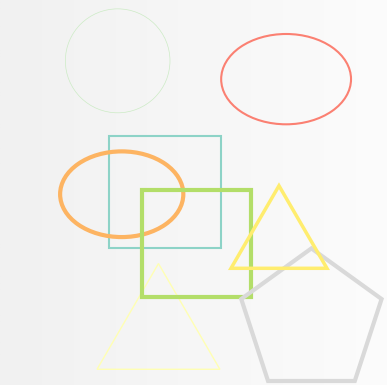[{"shape": "square", "thickness": 1.5, "radius": 0.73, "center": [0.425, 0.501]}, {"shape": "triangle", "thickness": 1, "radius": 0.92, "center": [0.409, 0.132]}, {"shape": "oval", "thickness": 1.5, "radius": 0.84, "center": [0.738, 0.794]}, {"shape": "oval", "thickness": 3, "radius": 0.79, "center": [0.314, 0.496]}, {"shape": "square", "thickness": 3, "radius": 0.7, "center": [0.507, 0.367]}, {"shape": "pentagon", "thickness": 3, "radius": 0.95, "center": [0.804, 0.164]}, {"shape": "circle", "thickness": 0.5, "radius": 0.67, "center": [0.304, 0.842]}, {"shape": "triangle", "thickness": 2.5, "radius": 0.71, "center": [0.72, 0.375]}]